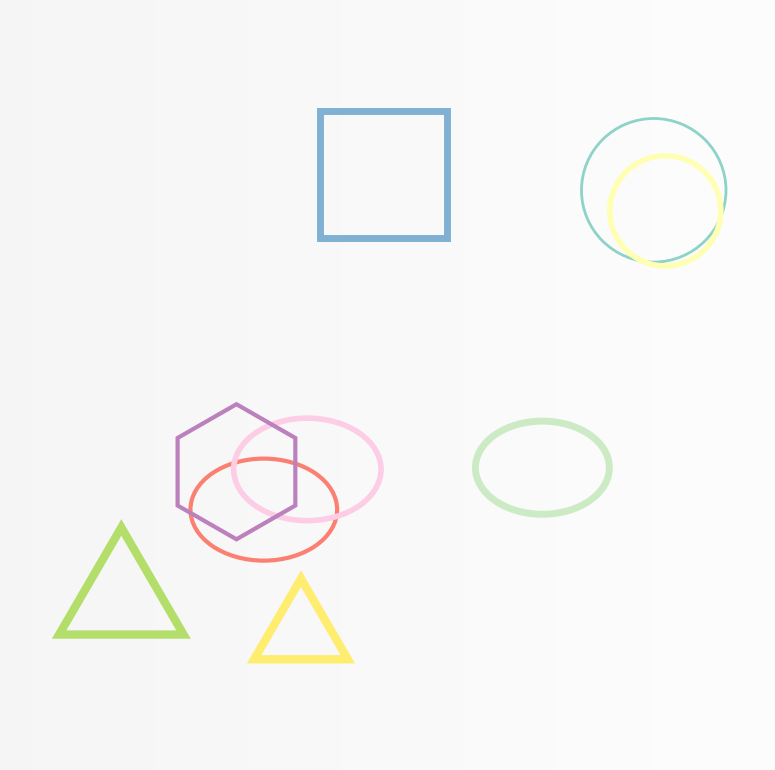[{"shape": "circle", "thickness": 1, "radius": 0.47, "center": [0.844, 0.753]}, {"shape": "circle", "thickness": 2, "radius": 0.36, "center": [0.858, 0.726]}, {"shape": "oval", "thickness": 1.5, "radius": 0.47, "center": [0.34, 0.338]}, {"shape": "square", "thickness": 2.5, "radius": 0.41, "center": [0.495, 0.773]}, {"shape": "triangle", "thickness": 3, "radius": 0.46, "center": [0.157, 0.222]}, {"shape": "oval", "thickness": 2, "radius": 0.48, "center": [0.397, 0.39]}, {"shape": "hexagon", "thickness": 1.5, "radius": 0.44, "center": [0.305, 0.387]}, {"shape": "oval", "thickness": 2.5, "radius": 0.43, "center": [0.7, 0.393]}, {"shape": "triangle", "thickness": 3, "radius": 0.35, "center": [0.388, 0.179]}]